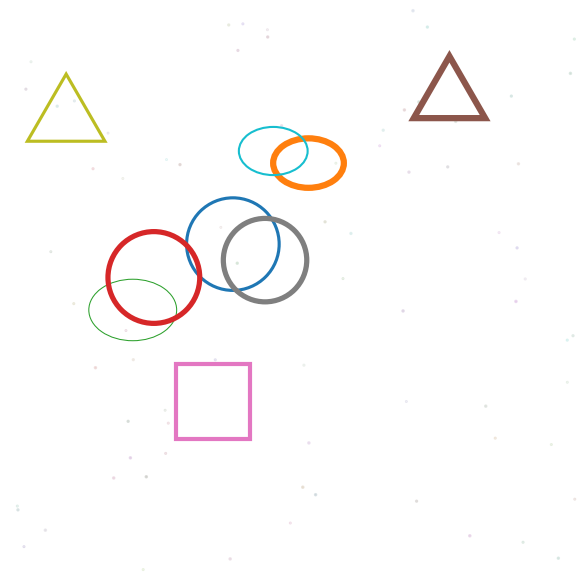[{"shape": "circle", "thickness": 1.5, "radius": 0.4, "center": [0.403, 0.576]}, {"shape": "oval", "thickness": 3, "radius": 0.31, "center": [0.534, 0.717]}, {"shape": "oval", "thickness": 0.5, "radius": 0.38, "center": [0.23, 0.462]}, {"shape": "circle", "thickness": 2.5, "radius": 0.4, "center": [0.266, 0.519]}, {"shape": "triangle", "thickness": 3, "radius": 0.36, "center": [0.778, 0.83]}, {"shape": "square", "thickness": 2, "radius": 0.32, "center": [0.369, 0.304]}, {"shape": "circle", "thickness": 2.5, "radius": 0.36, "center": [0.459, 0.549]}, {"shape": "triangle", "thickness": 1.5, "radius": 0.39, "center": [0.115, 0.793]}, {"shape": "oval", "thickness": 1, "radius": 0.3, "center": [0.473, 0.738]}]